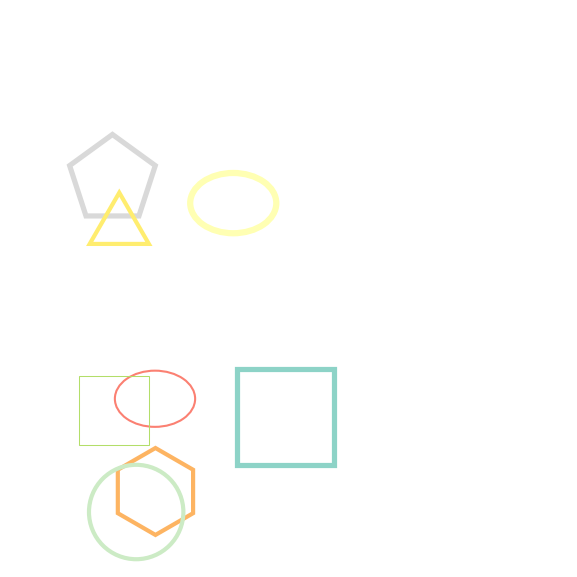[{"shape": "square", "thickness": 2.5, "radius": 0.42, "center": [0.494, 0.277]}, {"shape": "oval", "thickness": 3, "radius": 0.37, "center": [0.404, 0.647]}, {"shape": "oval", "thickness": 1, "radius": 0.35, "center": [0.268, 0.309]}, {"shape": "hexagon", "thickness": 2, "radius": 0.38, "center": [0.269, 0.148]}, {"shape": "square", "thickness": 0.5, "radius": 0.3, "center": [0.198, 0.288]}, {"shape": "pentagon", "thickness": 2.5, "radius": 0.39, "center": [0.195, 0.688]}, {"shape": "circle", "thickness": 2, "radius": 0.41, "center": [0.236, 0.113]}, {"shape": "triangle", "thickness": 2, "radius": 0.3, "center": [0.207, 0.606]}]